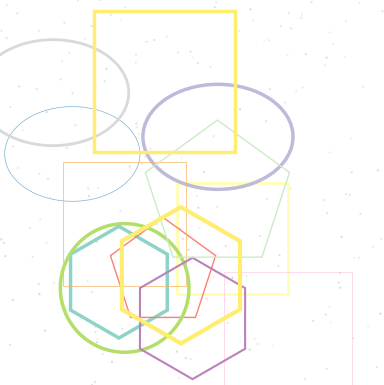[{"shape": "hexagon", "thickness": 2.5, "radius": 0.73, "center": [0.309, 0.267]}, {"shape": "square", "thickness": 2, "radius": 0.72, "center": [0.604, 0.381]}, {"shape": "oval", "thickness": 2.5, "radius": 0.97, "center": [0.566, 0.645]}, {"shape": "pentagon", "thickness": 1, "radius": 0.72, "center": [0.423, 0.292]}, {"shape": "oval", "thickness": 0.5, "radius": 0.88, "center": [0.188, 0.6]}, {"shape": "square", "thickness": 0.5, "radius": 0.8, "center": [0.323, 0.418]}, {"shape": "circle", "thickness": 2.5, "radius": 0.84, "center": [0.324, 0.252]}, {"shape": "square", "thickness": 0.5, "radius": 0.83, "center": [0.747, 0.127]}, {"shape": "oval", "thickness": 2, "radius": 0.98, "center": [0.138, 0.759]}, {"shape": "hexagon", "thickness": 1.5, "radius": 0.79, "center": [0.5, 0.173]}, {"shape": "pentagon", "thickness": 1, "radius": 0.98, "center": [0.565, 0.491]}, {"shape": "square", "thickness": 2.5, "radius": 0.92, "center": [0.428, 0.788]}, {"shape": "hexagon", "thickness": 3, "radius": 0.89, "center": [0.47, 0.285]}]